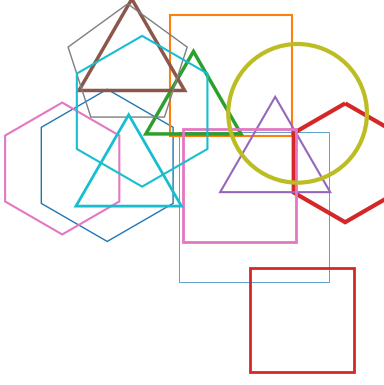[{"shape": "hexagon", "thickness": 1, "radius": 0.99, "center": [0.278, 0.571]}, {"shape": "square", "thickness": 0.5, "radius": 0.97, "center": [0.659, 0.462]}, {"shape": "square", "thickness": 1.5, "radius": 0.79, "center": [0.6, 0.804]}, {"shape": "triangle", "thickness": 2.5, "radius": 0.71, "center": [0.502, 0.724]}, {"shape": "square", "thickness": 2, "radius": 0.67, "center": [0.785, 0.169]}, {"shape": "hexagon", "thickness": 3, "radius": 0.77, "center": [0.897, 0.577]}, {"shape": "triangle", "thickness": 1.5, "radius": 0.83, "center": [0.715, 0.583]}, {"shape": "triangle", "thickness": 2.5, "radius": 0.79, "center": [0.342, 0.844]}, {"shape": "square", "thickness": 2, "radius": 0.73, "center": [0.621, 0.518]}, {"shape": "hexagon", "thickness": 1.5, "radius": 0.86, "center": [0.162, 0.562]}, {"shape": "pentagon", "thickness": 1, "radius": 0.81, "center": [0.332, 0.827]}, {"shape": "circle", "thickness": 3, "radius": 0.9, "center": [0.773, 0.706]}, {"shape": "hexagon", "thickness": 1.5, "radius": 0.98, "center": [0.369, 0.711]}, {"shape": "triangle", "thickness": 2, "radius": 0.79, "center": [0.334, 0.544]}]